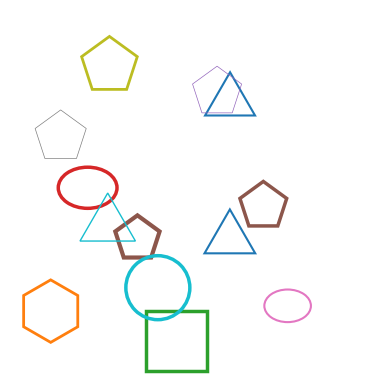[{"shape": "triangle", "thickness": 1.5, "radius": 0.37, "center": [0.598, 0.737]}, {"shape": "triangle", "thickness": 1.5, "radius": 0.38, "center": [0.597, 0.38]}, {"shape": "hexagon", "thickness": 2, "radius": 0.41, "center": [0.132, 0.192]}, {"shape": "square", "thickness": 2.5, "radius": 0.39, "center": [0.458, 0.114]}, {"shape": "oval", "thickness": 2.5, "radius": 0.38, "center": [0.228, 0.512]}, {"shape": "pentagon", "thickness": 0.5, "radius": 0.33, "center": [0.564, 0.761]}, {"shape": "pentagon", "thickness": 2.5, "radius": 0.32, "center": [0.684, 0.465]}, {"shape": "pentagon", "thickness": 3, "radius": 0.3, "center": [0.357, 0.38]}, {"shape": "oval", "thickness": 1.5, "radius": 0.3, "center": [0.747, 0.206]}, {"shape": "pentagon", "thickness": 0.5, "radius": 0.35, "center": [0.158, 0.645]}, {"shape": "pentagon", "thickness": 2, "radius": 0.38, "center": [0.284, 0.829]}, {"shape": "circle", "thickness": 2.5, "radius": 0.42, "center": [0.41, 0.253]}, {"shape": "triangle", "thickness": 1, "radius": 0.42, "center": [0.28, 0.415]}]